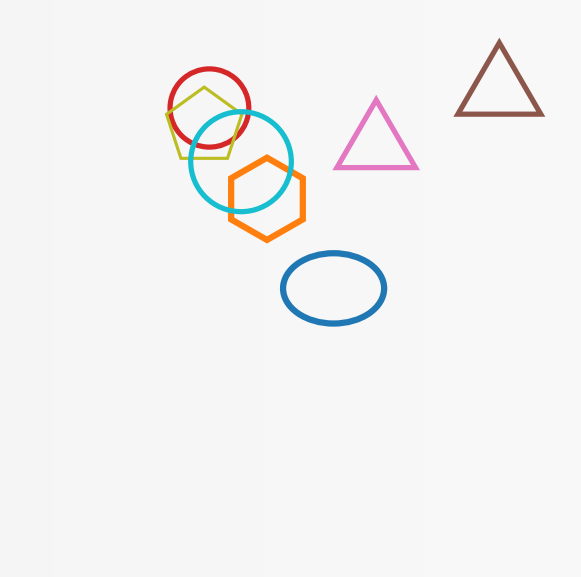[{"shape": "oval", "thickness": 3, "radius": 0.43, "center": [0.574, 0.5]}, {"shape": "hexagon", "thickness": 3, "radius": 0.36, "center": [0.459, 0.655]}, {"shape": "circle", "thickness": 2.5, "radius": 0.34, "center": [0.36, 0.812]}, {"shape": "triangle", "thickness": 2.5, "radius": 0.41, "center": [0.859, 0.843]}, {"shape": "triangle", "thickness": 2.5, "radius": 0.39, "center": [0.647, 0.748]}, {"shape": "pentagon", "thickness": 1.5, "radius": 0.34, "center": [0.351, 0.78]}, {"shape": "circle", "thickness": 2.5, "radius": 0.43, "center": [0.415, 0.719]}]